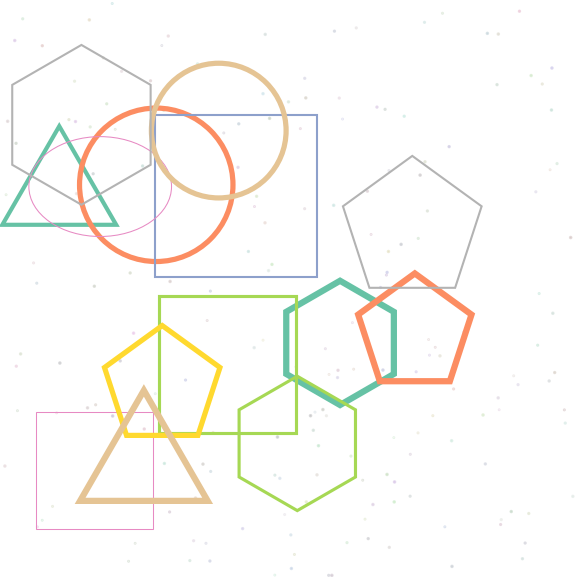[{"shape": "hexagon", "thickness": 3, "radius": 0.54, "center": [0.589, 0.405]}, {"shape": "triangle", "thickness": 2, "radius": 0.57, "center": [0.103, 0.667]}, {"shape": "pentagon", "thickness": 3, "radius": 0.52, "center": [0.718, 0.422]}, {"shape": "circle", "thickness": 2.5, "radius": 0.66, "center": [0.271, 0.679]}, {"shape": "square", "thickness": 1, "radius": 0.7, "center": [0.409, 0.66]}, {"shape": "square", "thickness": 0.5, "radius": 0.51, "center": [0.164, 0.184]}, {"shape": "oval", "thickness": 0.5, "radius": 0.62, "center": [0.173, 0.676]}, {"shape": "square", "thickness": 1.5, "radius": 0.59, "center": [0.394, 0.368]}, {"shape": "hexagon", "thickness": 1.5, "radius": 0.58, "center": [0.515, 0.231]}, {"shape": "pentagon", "thickness": 2.5, "radius": 0.53, "center": [0.281, 0.33]}, {"shape": "triangle", "thickness": 3, "radius": 0.64, "center": [0.249, 0.196]}, {"shape": "circle", "thickness": 2.5, "radius": 0.58, "center": [0.379, 0.773]}, {"shape": "pentagon", "thickness": 1, "radius": 0.63, "center": [0.714, 0.603]}, {"shape": "hexagon", "thickness": 1, "radius": 0.69, "center": [0.141, 0.783]}]